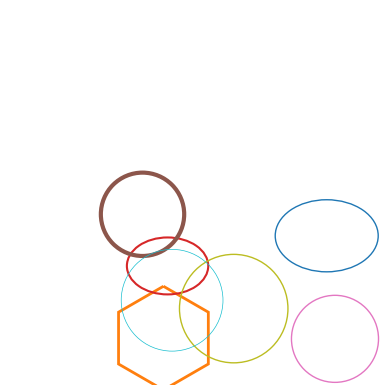[{"shape": "oval", "thickness": 1, "radius": 0.67, "center": [0.849, 0.388]}, {"shape": "hexagon", "thickness": 2, "radius": 0.67, "center": [0.425, 0.122]}, {"shape": "oval", "thickness": 1.5, "radius": 0.53, "center": [0.435, 0.309]}, {"shape": "circle", "thickness": 3, "radius": 0.54, "center": [0.37, 0.443]}, {"shape": "circle", "thickness": 1, "radius": 0.57, "center": [0.87, 0.12]}, {"shape": "circle", "thickness": 1, "radius": 0.7, "center": [0.607, 0.198]}, {"shape": "circle", "thickness": 0.5, "radius": 0.66, "center": [0.447, 0.22]}]